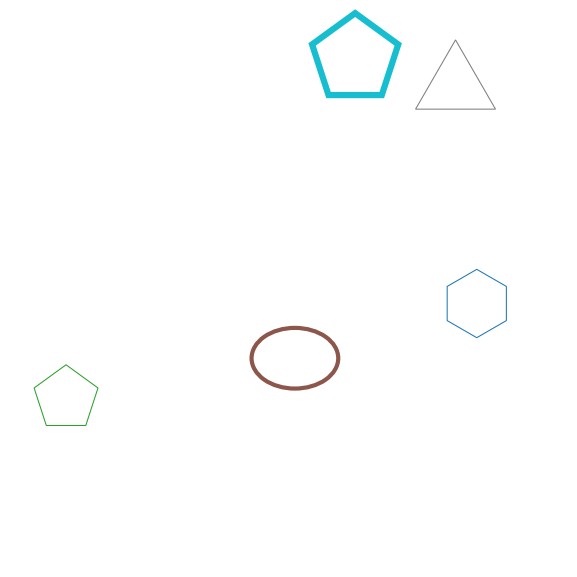[{"shape": "hexagon", "thickness": 0.5, "radius": 0.3, "center": [0.826, 0.474]}, {"shape": "pentagon", "thickness": 0.5, "radius": 0.29, "center": [0.114, 0.309]}, {"shape": "oval", "thickness": 2, "radius": 0.38, "center": [0.511, 0.379]}, {"shape": "triangle", "thickness": 0.5, "radius": 0.4, "center": [0.789, 0.85]}, {"shape": "pentagon", "thickness": 3, "radius": 0.39, "center": [0.615, 0.898]}]